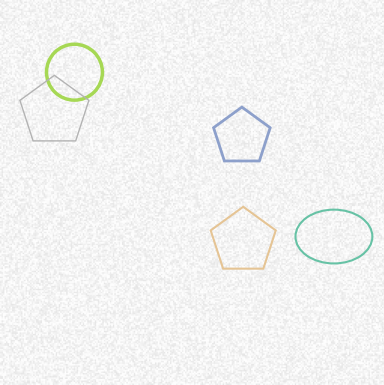[{"shape": "oval", "thickness": 1.5, "radius": 0.5, "center": [0.867, 0.386]}, {"shape": "pentagon", "thickness": 2, "radius": 0.39, "center": [0.628, 0.644]}, {"shape": "circle", "thickness": 2.5, "radius": 0.36, "center": [0.193, 0.812]}, {"shape": "pentagon", "thickness": 1.5, "radius": 0.44, "center": [0.632, 0.374]}, {"shape": "pentagon", "thickness": 1, "radius": 0.47, "center": [0.141, 0.71]}]